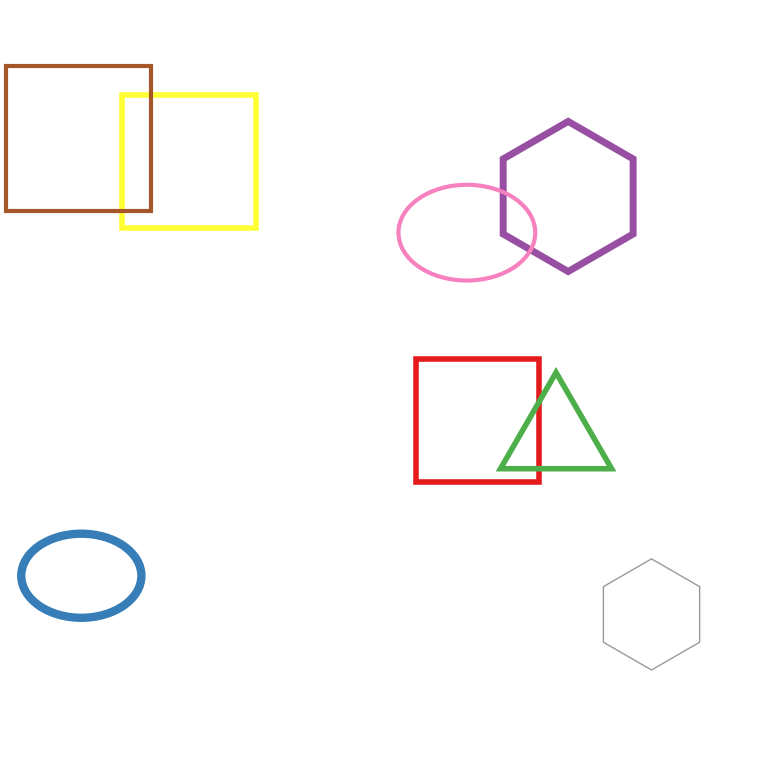[{"shape": "square", "thickness": 2, "radius": 0.4, "center": [0.62, 0.454]}, {"shape": "oval", "thickness": 3, "radius": 0.39, "center": [0.106, 0.252]}, {"shape": "triangle", "thickness": 2, "radius": 0.42, "center": [0.722, 0.433]}, {"shape": "hexagon", "thickness": 2.5, "radius": 0.49, "center": [0.738, 0.745]}, {"shape": "square", "thickness": 2, "radius": 0.43, "center": [0.245, 0.79]}, {"shape": "square", "thickness": 1.5, "radius": 0.47, "center": [0.102, 0.82]}, {"shape": "oval", "thickness": 1.5, "radius": 0.44, "center": [0.606, 0.698]}, {"shape": "hexagon", "thickness": 0.5, "radius": 0.36, "center": [0.846, 0.202]}]